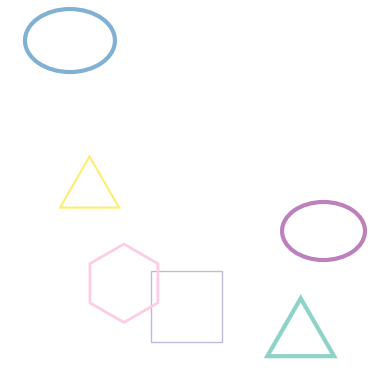[{"shape": "triangle", "thickness": 3, "radius": 0.5, "center": [0.781, 0.125]}, {"shape": "square", "thickness": 1, "radius": 0.47, "center": [0.484, 0.204]}, {"shape": "oval", "thickness": 3, "radius": 0.58, "center": [0.182, 0.895]}, {"shape": "hexagon", "thickness": 2, "radius": 0.51, "center": [0.322, 0.264]}, {"shape": "oval", "thickness": 3, "radius": 0.54, "center": [0.84, 0.4]}, {"shape": "triangle", "thickness": 1.5, "radius": 0.44, "center": [0.233, 0.505]}]